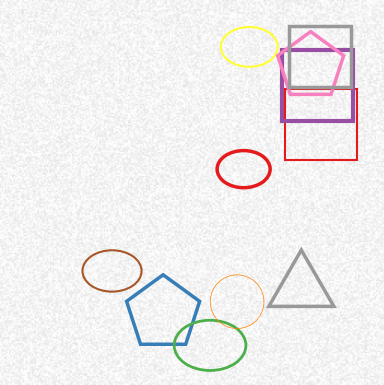[{"shape": "oval", "thickness": 2.5, "radius": 0.34, "center": [0.633, 0.561]}, {"shape": "square", "thickness": 1.5, "radius": 0.46, "center": [0.834, 0.676]}, {"shape": "pentagon", "thickness": 2.5, "radius": 0.5, "center": [0.424, 0.186]}, {"shape": "oval", "thickness": 2, "radius": 0.47, "center": [0.546, 0.103]}, {"shape": "square", "thickness": 3, "radius": 0.46, "center": [0.825, 0.778]}, {"shape": "circle", "thickness": 0.5, "radius": 0.35, "center": [0.616, 0.216]}, {"shape": "oval", "thickness": 1.5, "radius": 0.37, "center": [0.647, 0.878]}, {"shape": "oval", "thickness": 1.5, "radius": 0.38, "center": [0.291, 0.296]}, {"shape": "pentagon", "thickness": 2.5, "radius": 0.45, "center": [0.807, 0.828]}, {"shape": "square", "thickness": 2.5, "radius": 0.4, "center": [0.831, 0.853]}, {"shape": "triangle", "thickness": 2.5, "radius": 0.49, "center": [0.783, 0.253]}]